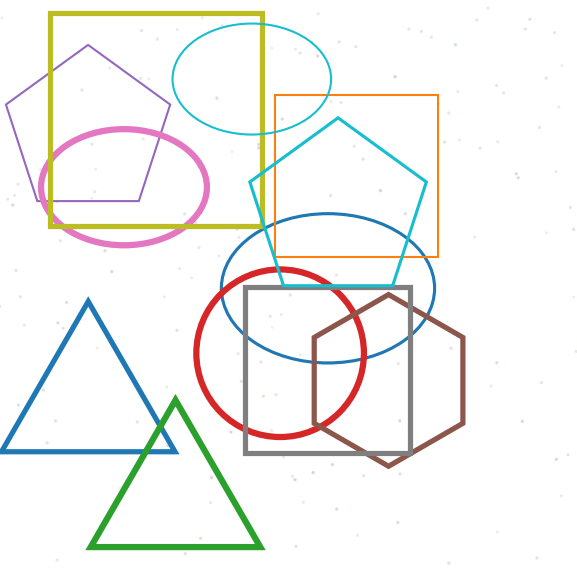[{"shape": "triangle", "thickness": 2.5, "radius": 0.87, "center": [0.153, 0.304]}, {"shape": "oval", "thickness": 1.5, "radius": 0.92, "center": [0.568, 0.5]}, {"shape": "square", "thickness": 1, "radius": 0.7, "center": [0.617, 0.694]}, {"shape": "triangle", "thickness": 3, "radius": 0.85, "center": [0.304, 0.137]}, {"shape": "circle", "thickness": 3, "radius": 0.73, "center": [0.485, 0.387]}, {"shape": "pentagon", "thickness": 1, "radius": 0.75, "center": [0.153, 0.772]}, {"shape": "hexagon", "thickness": 2.5, "radius": 0.74, "center": [0.673, 0.34]}, {"shape": "oval", "thickness": 3, "radius": 0.72, "center": [0.215, 0.675]}, {"shape": "square", "thickness": 2.5, "radius": 0.72, "center": [0.567, 0.358]}, {"shape": "square", "thickness": 2.5, "radius": 0.92, "center": [0.27, 0.792]}, {"shape": "oval", "thickness": 1, "radius": 0.69, "center": [0.436, 0.862]}, {"shape": "pentagon", "thickness": 1.5, "radius": 0.8, "center": [0.585, 0.634]}]